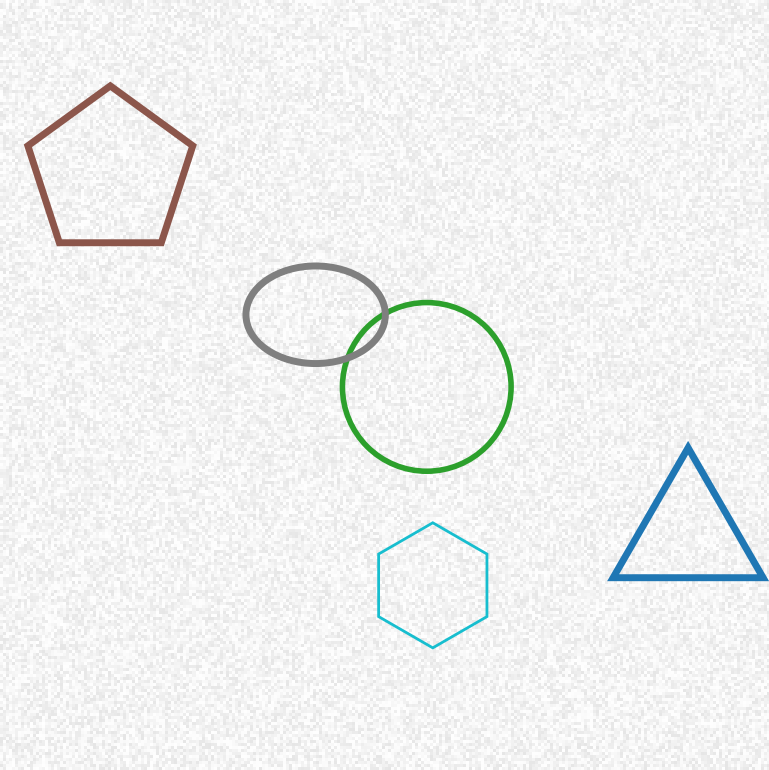[{"shape": "triangle", "thickness": 2.5, "radius": 0.56, "center": [0.894, 0.306]}, {"shape": "circle", "thickness": 2, "radius": 0.55, "center": [0.554, 0.498]}, {"shape": "pentagon", "thickness": 2.5, "radius": 0.56, "center": [0.143, 0.776]}, {"shape": "oval", "thickness": 2.5, "radius": 0.45, "center": [0.41, 0.591]}, {"shape": "hexagon", "thickness": 1, "radius": 0.41, "center": [0.562, 0.24]}]